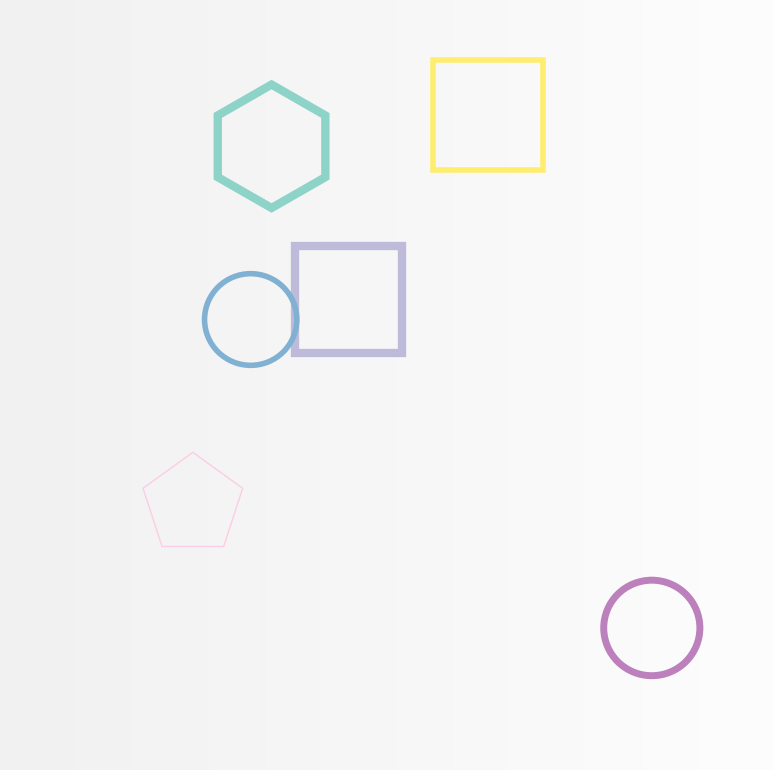[{"shape": "hexagon", "thickness": 3, "radius": 0.4, "center": [0.35, 0.81]}, {"shape": "square", "thickness": 3, "radius": 0.34, "center": [0.45, 0.611]}, {"shape": "circle", "thickness": 2, "radius": 0.3, "center": [0.323, 0.585]}, {"shape": "pentagon", "thickness": 0.5, "radius": 0.34, "center": [0.249, 0.345]}, {"shape": "circle", "thickness": 2.5, "radius": 0.31, "center": [0.841, 0.184]}, {"shape": "square", "thickness": 2, "radius": 0.36, "center": [0.629, 0.851]}]